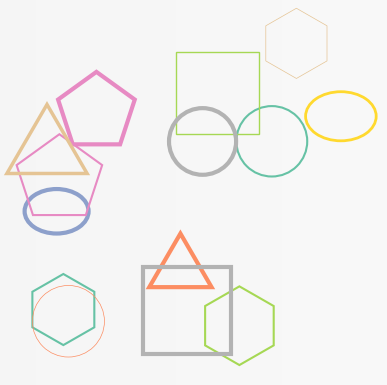[{"shape": "hexagon", "thickness": 1.5, "radius": 0.46, "center": [0.163, 0.196]}, {"shape": "circle", "thickness": 1.5, "radius": 0.46, "center": [0.701, 0.633]}, {"shape": "triangle", "thickness": 3, "radius": 0.46, "center": [0.466, 0.301]}, {"shape": "circle", "thickness": 0.5, "radius": 0.46, "center": [0.177, 0.166]}, {"shape": "oval", "thickness": 3, "radius": 0.41, "center": [0.146, 0.451]}, {"shape": "pentagon", "thickness": 1.5, "radius": 0.58, "center": [0.153, 0.535]}, {"shape": "pentagon", "thickness": 3, "radius": 0.52, "center": [0.249, 0.709]}, {"shape": "hexagon", "thickness": 1.5, "radius": 0.51, "center": [0.618, 0.154]}, {"shape": "square", "thickness": 1, "radius": 0.53, "center": [0.561, 0.759]}, {"shape": "oval", "thickness": 2, "radius": 0.46, "center": [0.88, 0.698]}, {"shape": "hexagon", "thickness": 0.5, "radius": 0.46, "center": [0.765, 0.887]}, {"shape": "triangle", "thickness": 2.5, "radius": 0.6, "center": [0.121, 0.609]}, {"shape": "square", "thickness": 3, "radius": 0.56, "center": [0.483, 0.193]}, {"shape": "circle", "thickness": 3, "radius": 0.43, "center": [0.523, 0.633]}]